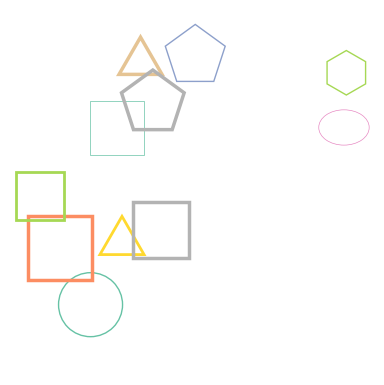[{"shape": "square", "thickness": 0.5, "radius": 0.35, "center": [0.304, 0.668]}, {"shape": "circle", "thickness": 1, "radius": 0.42, "center": [0.235, 0.209]}, {"shape": "square", "thickness": 2.5, "radius": 0.42, "center": [0.155, 0.357]}, {"shape": "pentagon", "thickness": 1, "radius": 0.41, "center": [0.507, 0.855]}, {"shape": "oval", "thickness": 0.5, "radius": 0.33, "center": [0.893, 0.669]}, {"shape": "square", "thickness": 2, "radius": 0.31, "center": [0.104, 0.491]}, {"shape": "hexagon", "thickness": 1, "radius": 0.29, "center": [0.9, 0.811]}, {"shape": "triangle", "thickness": 2, "radius": 0.33, "center": [0.317, 0.372]}, {"shape": "triangle", "thickness": 2.5, "radius": 0.32, "center": [0.365, 0.839]}, {"shape": "pentagon", "thickness": 2.5, "radius": 0.43, "center": [0.397, 0.732]}, {"shape": "square", "thickness": 2.5, "radius": 0.36, "center": [0.418, 0.402]}]